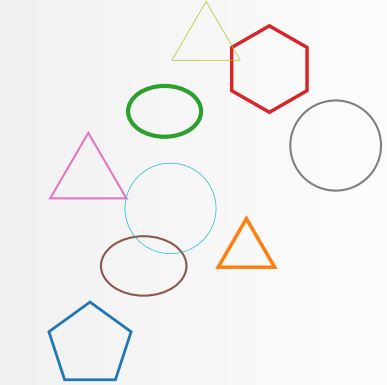[{"shape": "pentagon", "thickness": 2, "radius": 0.56, "center": [0.232, 0.104]}, {"shape": "triangle", "thickness": 2.5, "radius": 0.42, "center": [0.636, 0.348]}, {"shape": "oval", "thickness": 3, "radius": 0.47, "center": [0.425, 0.711]}, {"shape": "hexagon", "thickness": 2.5, "radius": 0.56, "center": [0.695, 0.821]}, {"shape": "oval", "thickness": 1.5, "radius": 0.55, "center": [0.371, 0.309]}, {"shape": "triangle", "thickness": 1.5, "radius": 0.57, "center": [0.228, 0.542]}, {"shape": "circle", "thickness": 1.5, "radius": 0.59, "center": [0.866, 0.622]}, {"shape": "triangle", "thickness": 0.5, "radius": 0.51, "center": [0.532, 0.894]}, {"shape": "circle", "thickness": 0.5, "radius": 0.59, "center": [0.44, 0.459]}]